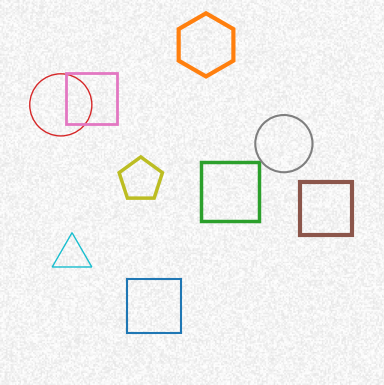[{"shape": "square", "thickness": 1.5, "radius": 0.35, "center": [0.4, 0.206]}, {"shape": "hexagon", "thickness": 3, "radius": 0.41, "center": [0.535, 0.883]}, {"shape": "square", "thickness": 2.5, "radius": 0.38, "center": [0.598, 0.502]}, {"shape": "circle", "thickness": 1, "radius": 0.4, "center": [0.158, 0.728]}, {"shape": "square", "thickness": 3, "radius": 0.34, "center": [0.846, 0.459]}, {"shape": "square", "thickness": 2, "radius": 0.33, "center": [0.238, 0.745]}, {"shape": "circle", "thickness": 1.5, "radius": 0.37, "center": [0.737, 0.627]}, {"shape": "pentagon", "thickness": 2.5, "radius": 0.3, "center": [0.366, 0.533]}, {"shape": "triangle", "thickness": 1, "radius": 0.3, "center": [0.187, 0.336]}]